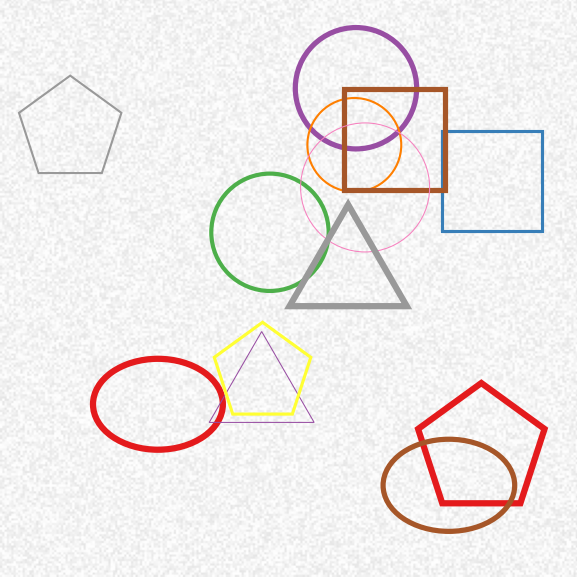[{"shape": "pentagon", "thickness": 3, "radius": 0.58, "center": [0.833, 0.221]}, {"shape": "oval", "thickness": 3, "radius": 0.56, "center": [0.273, 0.299]}, {"shape": "square", "thickness": 1.5, "radius": 0.43, "center": [0.851, 0.685]}, {"shape": "circle", "thickness": 2, "radius": 0.51, "center": [0.467, 0.597]}, {"shape": "circle", "thickness": 2.5, "radius": 0.53, "center": [0.616, 0.846]}, {"shape": "triangle", "thickness": 0.5, "radius": 0.52, "center": [0.453, 0.32]}, {"shape": "circle", "thickness": 1, "radius": 0.41, "center": [0.614, 0.748]}, {"shape": "pentagon", "thickness": 1.5, "radius": 0.44, "center": [0.455, 0.353]}, {"shape": "oval", "thickness": 2.5, "radius": 0.57, "center": [0.777, 0.159]}, {"shape": "square", "thickness": 2.5, "radius": 0.44, "center": [0.683, 0.758]}, {"shape": "circle", "thickness": 0.5, "radius": 0.56, "center": [0.632, 0.675]}, {"shape": "pentagon", "thickness": 1, "radius": 0.47, "center": [0.122, 0.775]}, {"shape": "triangle", "thickness": 3, "radius": 0.59, "center": [0.603, 0.528]}]